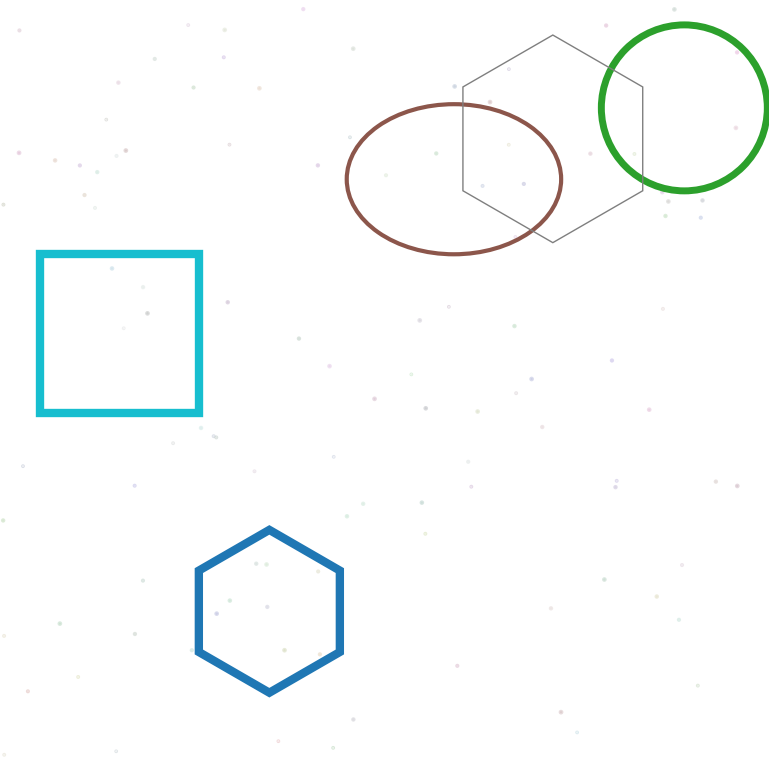[{"shape": "hexagon", "thickness": 3, "radius": 0.53, "center": [0.35, 0.206]}, {"shape": "circle", "thickness": 2.5, "radius": 0.54, "center": [0.889, 0.86]}, {"shape": "oval", "thickness": 1.5, "radius": 0.7, "center": [0.59, 0.767]}, {"shape": "hexagon", "thickness": 0.5, "radius": 0.67, "center": [0.718, 0.82]}, {"shape": "square", "thickness": 3, "radius": 0.52, "center": [0.155, 0.567]}]